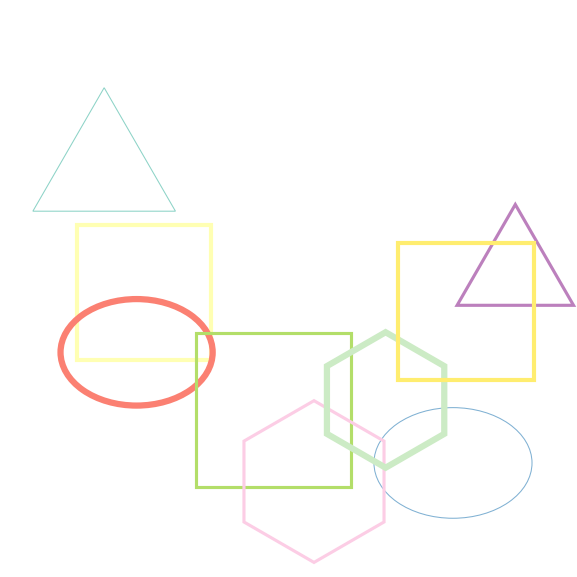[{"shape": "triangle", "thickness": 0.5, "radius": 0.71, "center": [0.18, 0.705]}, {"shape": "square", "thickness": 2, "radius": 0.58, "center": [0.25, 0.493]}, {"shape": "oval", "thickness": 3, "radius": 0.66, "center": [0.237, 0.389]}, {"shape": "oval", "thickness": 0.5, "radius": 0.68, "center": [0.784, 0.198]}, {"shape": "square", "thickness": 1.5, "radius": 0.67, "center": [0.473, 0.289]}, {"shape": "hexagon", "thickness": 1.5, "radius": 0.7, "center": [0.544, 0.165]}, {"shape": "triangle", "thickness": 1.5, "radius": 0.58, "center": [0.892, 0.529]}, {"shape": "hexagon", "thickness": 3, "radius": 0.59, "center": [0.668, 0.307]}, {"shape": "square", "thickness": 2, "radius": 0.59, "center": [0.807, 0.46]}]